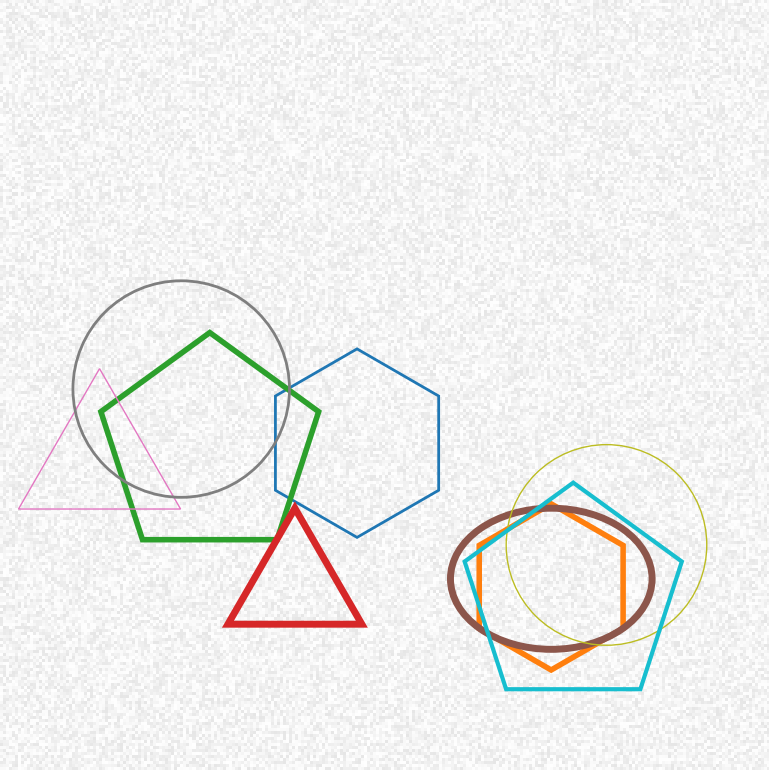[{"shape": "hexagon", "thickness": 1, "radius": 0.61, "center": [0.464, 0.424]}, {"shape": "hexagon", "thickness": 2, "radius": 0.54, "center": [0.716, 0.238]}, {"shape": "pentagon", "thickness": 2, "radius": 0.74, "center": [0.272, 0.419]}, {"shape": "triangle", "thickness": 2.5, "radius": 0.5, "center": [0.383, 0.24]}, {"shape": "oval", "thickness": 2.5, "radius": 0.65, "center": [0.716, 0.248]}, {"shape": "triangle", "thickness": 0.5, "radius": 0.61, "center": [0.129, 0.4]}, {"shape": "circle", "thickness": 1, "radius": 0.7, "center": [0.235, 0.495]}, {"shape": "circle", "thickness": 0.5, "radius": 0.65, "center": [0.788, 0.292]}, {"shape": "pentagon", "thickness": 1.5, "radius": 0.74, "center": [0.744, 0.225]}]